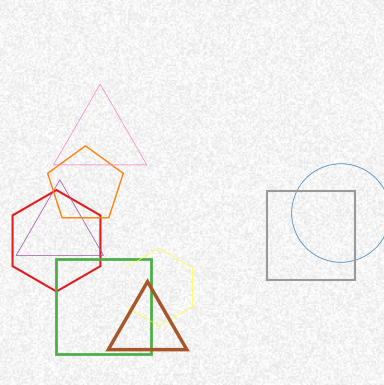[{"shape": "hexagon", "thickness": 1.5, "radius": 0.66, "center": [0.147, 0.375]}, {"shape": "circle", "thickness": 0.5, "radius": 0.64, "center": [0.886, 0.447]}, {"shape": "square", "thickness": 2, "radius": 0.61, "center": [0.269, 0.204]}, {"shape": "triangle", "thickness": 0.5, "radius": 0.65, "center": [0.155, 0.402]}, {"shape": "pentagon", "thickness": 1, "radius": 0.52, "center": [0.222, 0.518]}, {"shape": "hexagon", "thickness": 0.5, "radius": 0.5, "center": [0.413, 0.254]}, {"shape": "triangle", "thickness": 2.5, "radius": 0.59, "center": [0.383, 0.151]}, {"shape": "triangle", "thickness": 0.5, "radius": 0.7, "center": [0.26, 0.642]}, {"shape": "square", "thickness": 1.5, "radius": 0.57, "center": [0.807, 0.388]}]